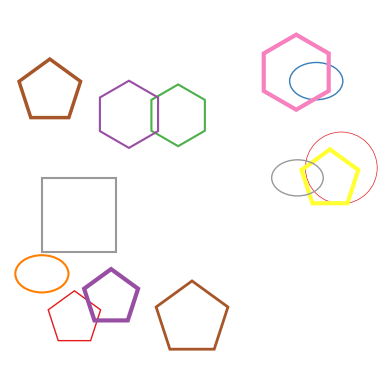[{"shape": "circle", "thickness": 0.5, "radius": 0.47, "center": [0.886, 0.564]}, {"shape": "pentagon", "thickness": 1, "radius": 0.36, "center": [0.193, 0.173]}, {"shape": "oval", "thickness": 1, "radius": 0.35, "center": [0.821, 0.789]}, {"shape": "hexagon", "thickness": 1.5, "radius": 0.4, "center": [0.463, 0.7]}, {"shape": "pentagon", "thickness": 3, "radius": 0.37, "center": [0.289, 0.227]}, {"shape": "hexagon", "thickness": 1.5, "radius": 0.44, "center": [0.335, 0.703]}, {"shape": "oval", "thickness": 1.5, "radius": 0.35, "center": [0.109, 0.289]}, {"shape": "pentagon", "thickness": 3, "radius": 0.39, "center": [0.857, 0.535]}, {"shape": "pentagon", "thickness": 2.5, "radius": 0.42, "center": [0.129, 0.763]}, {"shape": "pentagon", "thickness": 2, "radius": 0.49, "center": [0.499, 0.172]}, {"shape": "hexagon", "thickness": 3, "radius": 0.49, "center": [0.769, 0.812]}, {"shape": "oval", "thickness": 1, "radius": 0.33, "center": [0.773, 0.538]}, {"shape": "square", "thickness": 1.5, "radius": 0.48, "center": [0.205, 0.442]}]